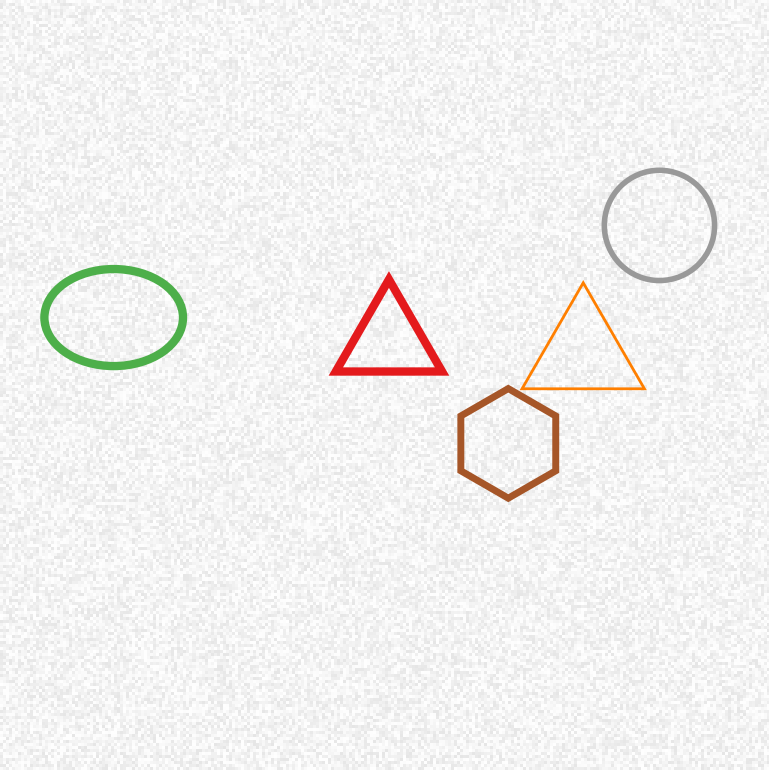[{"shape": "triangle", "thickness": 3, "radius": 0.4, "center": [0.505, 0.557]}, {"shape": "oval", "thickness": 3, "radius": 0.45, "center": [0.148, 0.588]}, {"shape": "triangle", "thickness": 1, "radius": 0.46, "center": [0.757, 0.541]}, {"shape": "hexagon", "thickness": 2.5, "radius": 0.36, "center": [0.66, 0.424]}, {"shape": "circle", "thickness": 2, "radius": 0.36, "center": [0.856, 0.707]}]